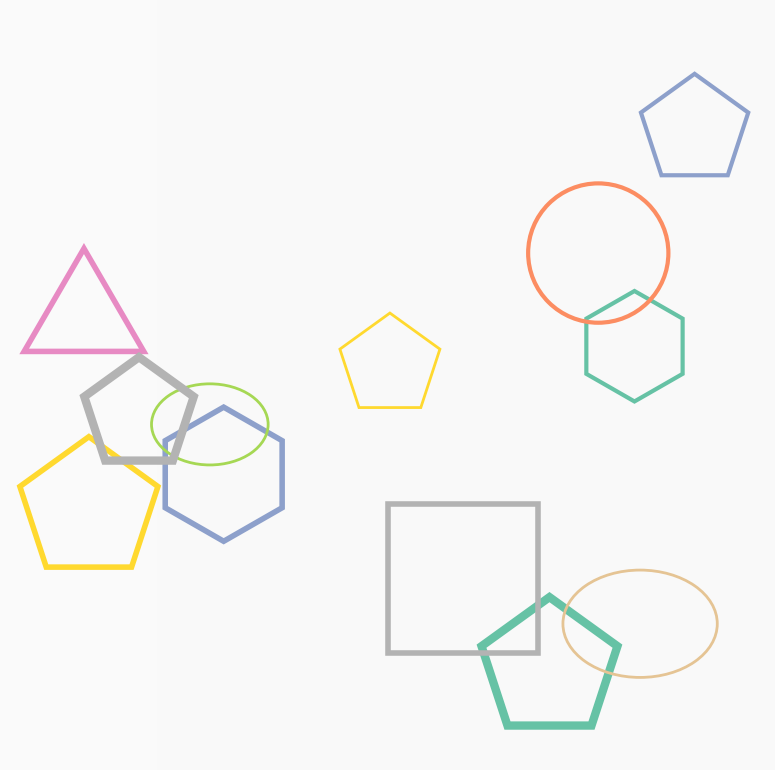[{"shape": "hexagon", "thickness": 1.5, "radius": 0.36, "center": [0.819, 0.55]}, {"shape": "pentagon", "thickness": 3, "radius": 0.46, "center": [0.709, 0.132]}, {"shape": "circle", "thickness": 1.5, "radius": 0.45, "center": [0.772, 0.671]}, {"shape": "hexagon", "thickness": 2, "radius": 0.44, "center": [0.289, 0.384]}, {"shape": "pentagon", "thickness": 1.5, "radius": 0.36, "center": [0.896, 0.831]}, {"shape": "triangle", "thickness": 2, "radius": 0.45, "center": [0.108, 0.588]}, {"shape": "oval", "thickness": 1, "radius": 0.38, "center": [0.271, 0.449]}, {"shape": "pentagon", "thickness": 2, "radius": 0.47, "center": [0.115, 0.339]}, {"shape": "pentagon", "thickness": 1, "radius": 0.34, "center": [0.503, 0.526]}, {"shape": "oval", "thickness": 1, "radius": 0.5, "center": [0.826, 0.19]}, {"shape": "square", "thickness": 2, "radius": 0.48, "center": [0.597, 0.248]}, {"shape": "pentagon", "thickness": 3, "radius": 0.37, "center": [0.179, 0.462]}]